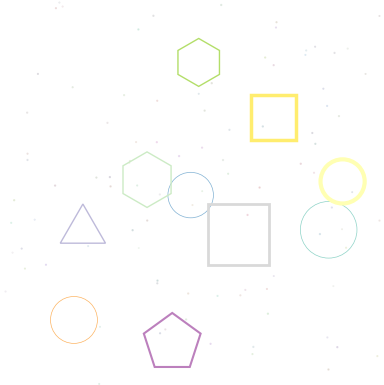[{"shape": "circle", "thickness": 0.5, "radius": 0.37, "center": [0.854, 0.403]}, {"shape": "circle", "thickness": 3, "radius": 0.29, "center": [0.89, 0.529]}, {"shape": "triangle", "thickness": 1, "radius": 0.34, "center": [0.215, 0.402]}, {"shape": "circle", "thickness": 0.5, "radius": 0.3, "center": [0.495, 0.493]}, {"shape": "circle", "thickness": 0.5, "radius": 0.3, "center": [0.192, 0.169]}, {"shape": "hexagon", "thickness": 1, "radius": 0.31, "center": [0.516, 0.838]}, {"shape": "square", "thickness": 2, "radius": 0.4, "center": [0.62, 0.392]}, {"shape": "pentagon", "thickness": 1.5, "radius": 0.39, "center": [0.447, 0.11]}, {"shape": "hexagon", "thickness": 1, "radius": 0.36, "center": [0.382, 0.533]}, {"shape": "square", "thickness": 2.5, "radius": 0.29, "center": [0.71, 0.696]}]